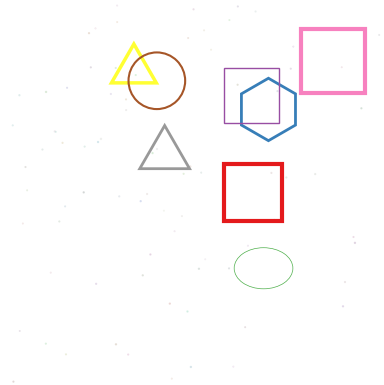[{"shape": "square", "thickness": 3, "radius": 0.37, "center": [0.657, 0.5]}, {"shape": "hexagon", "thickness": 2, "radius": 0.41, "center": [0.697, 0.716]}, {"shape": "oval", "thickness": 0.5, "radius": 0.38, "center": [0.684, 0.303]}, {"shape": "square", "thickness": 1, "radius": 0.36, "center": [0.654, 0.751]}, {"shape": "triangle", "thickness": 2.5, "radius": 0.34, "center": [0.348, 0.818]}, {"shape": "circle", "thickness": 1.5, "radius": 0.37, "center": [0.407, 0.79]}, {"shape": "square", "thickness": 3, "radius": 0.42, "center": [0.865, 0.842]}, {"shape": "triangle", "thickness": 2, "radius": 0.37, "center": [0.428, 0.599]}]